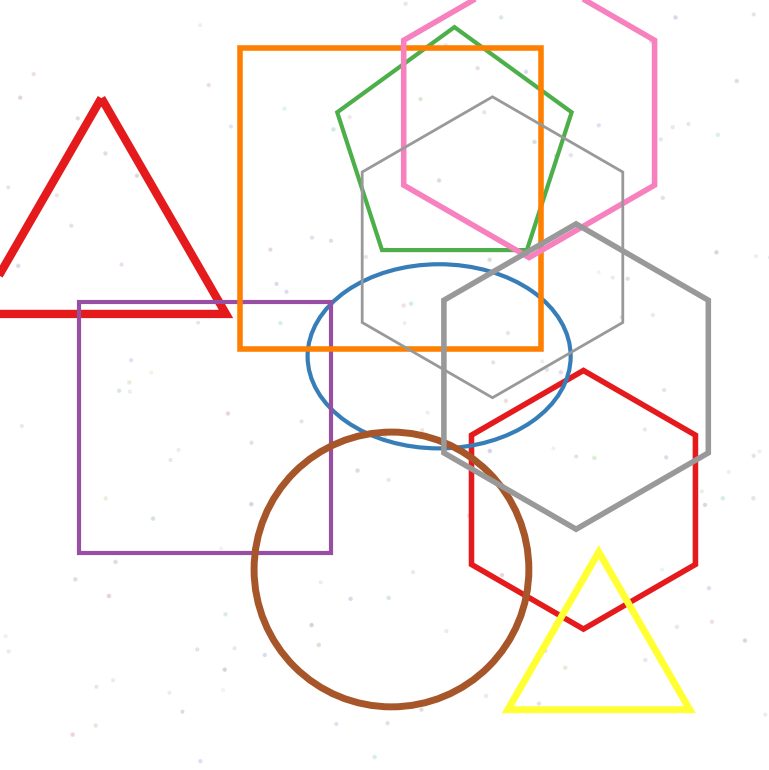[{"shape": "hexagon", "thickness": 2, "radius": 0.84, "center": [0.758, 0.351]}, {"shape": "triangle", "thickness": 3, "radius": 0.93, "center": [0.132, 0.686]}, {"shape": "oval", "thickness": 1.5, "radius": 0.85, "center": [0.57, 0.537]}, {"shape": "pentagon", "thickness": 1.5, "radius": 0.8, "center": [0.59, 0.805]}, {"shape": "square", "thickness": 1.5, "radius": 0.82, "center": [0.266, 0.445]}, {"shape": "square", "thickness": 2, "radius": 0.98, "center": [0.507, 0.742]}, {"shape": "triangle", "thickness": 2.5, "radius": 0.68, "center": [0.778, 0.147]}, {"shape": "circle", "thickness": 2.5, "radius": 0.89, "center": [0.508, 0.26]}, {"shape": "hexagon", "thickness": 2, "radius": 0.94, "center": [0.687, 0.854]}, {"shape": "hexagon", "thickness": 1, "radius": 0.98, "center": [0.64, 0.679]}, {"shape": "hexagon", "thickness": 2, "radius": 0.99, "center": [0.748, 0.511]}]